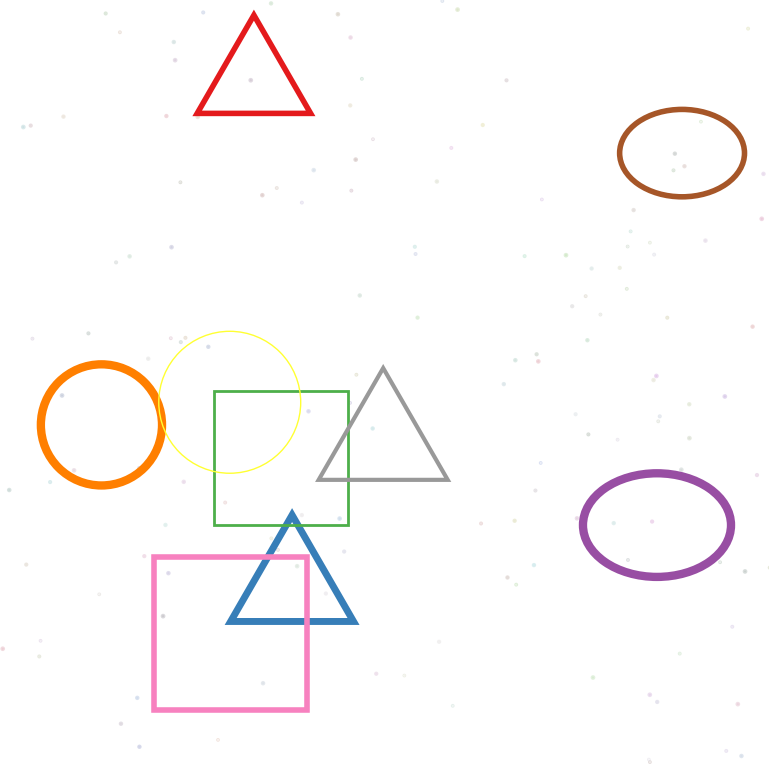[{"shape": "triangle", "thickness": 2, "radius": 0.43, "center": [0.33, 0.895]}, {"shape": "triangle", "thickness": 2.5, "radius": 0.46, "center": [0.379, 0.239]}, {"shape": "square", "thickness": 1, "radius": 0.44, "center": [0.365, 0.405]}, {"shape": "oval", "thickness": 3, "radius": 0.48, "center": [0.853, 0.318]}, {"shape": "circle", "thickness": 3, "radius": 0.39, "center": [0.132, 0.448]}, {"shape": "circle", "thickness": 0.5, "radius": 0.46, "center": [0.298, 0.478]}, {"shape": "oval", "thickness": 2, "radius": 0.41, "center": [0.886, 0.801]}, {"shape": "square", "thickness": 2, "radius": 0.5, "center": [0.299, 0.177]}, {"shape": "triangle", "thickness": 1.5, "radius": 0.48, "center": [0.498, 0.425]}]